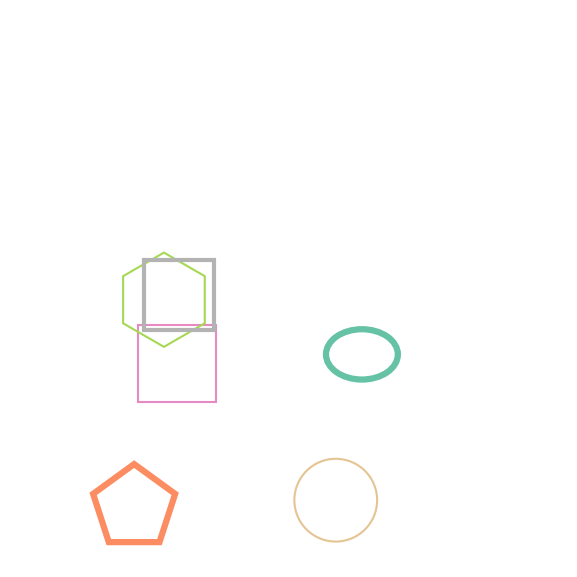[{"shape": "oval", "thickness": 3, "radius": 0.31, "center": [0.627, 0.385]}, {"shape": "pentagon", "thickness": 3, "radius": 0.37, "center": [0.232, 0.121]}, {"shape": "square", "thickness": 1, "radius": 0.34, "center": [0.306, 0.37]}, {"shape": "hexagon", "thickness": 1, "radius": 0.41, "center": [0.284, 0.48]}, {"shape": "circle", "thickness": 1, "radius": 0.36, "center": [0.581, 0.133]}, {"shape": "square", "thickness": 2, "radius": 0.3, "center": [0.309, 0.488]}]